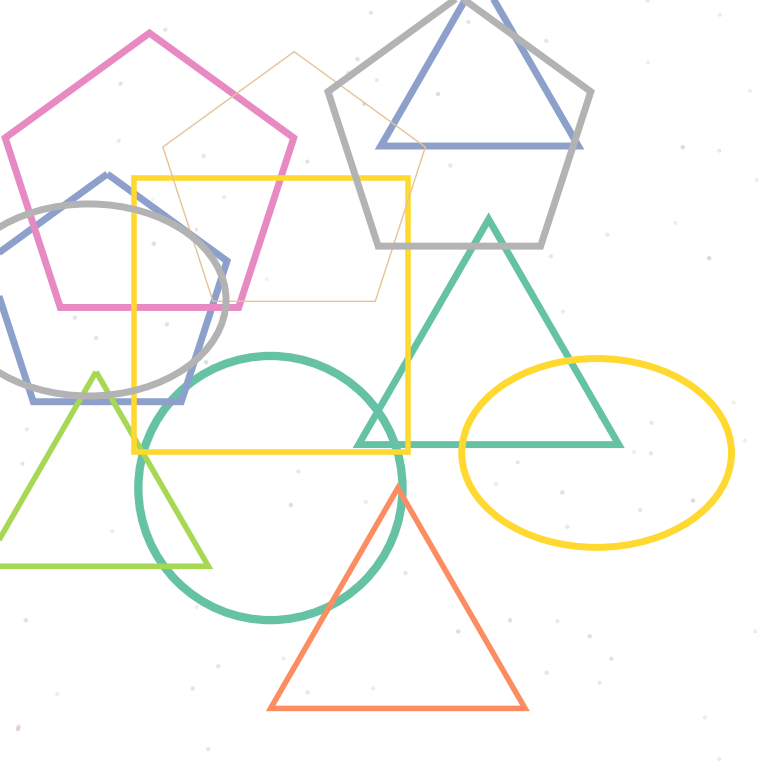[{"shape": "circle", "thickness": 3, "radius": 0.86, "center": [0.351, 0.366]}, {"shape": "triangle", "thickness": 2.5, "radius": 0.98, "center": [0.635, 0.52]}, {"shape": "triangle", "thickness": 2, "radius": 0.95, "center": [0.517, 0.175]}, {"shape": "triangle", "thickness": 2.5, "radius": 0.74, "center": [0.623, 0.884]}, {"shape": "pentagon", "thickness": 2.5, "radius": 0.82, "center": [0.139, 0.611]}, {"shape": "pentagon", "thickness": 2.5, "radius": 0.99, "center": [0.194, 0.76]}, {"shape": "triangle", "thickness": 2, "radius": 0.84, "center": [0.125, 0.349]}, {"shape": "square", "thickness": 2, "radius": 0.89, "center": [0.352, 0.591]}, {"shape": "oval", "thickness": 2.5, "radius": 0.88, "center": [0.775, 0.412]}, {"shape": "pentagon", "thickness": 0.5, "radius": 0.9, "center": [0.382, 0.754]}, {"shape": "pentagon", "thickness": 2.5, "radius": 0.9, "center": [0.597, 0.825]}, {"shape": "oval", "thickness": 2.5, "radius": 0.89, "center": [0.115, 0.61]}]